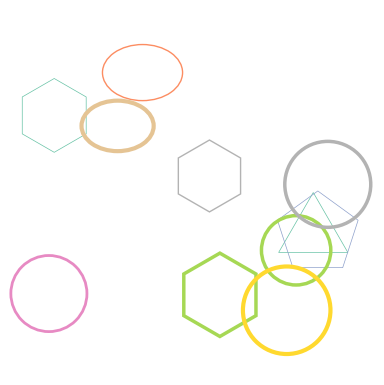[{"shape": "triangle", "thickness": 0.5, "radius": 0.52, "center": [0.814, 0.396]}, {"shape": "hexagon", "thickness": 0.5, "radius": 0.48, "center": [0.141, 0.7]}, {"shape": "oval", "thickness": 1, "radius": 0.52, "center": [0.37, 0.811]}, {"shape": "pentagon", "thickness": 0.5, "radius": 0.55, "center": [0.825, 0.394]}, {"shape": "circle", "thickness": 2, "radius": 0.49, "center": [0.127, 0.238]}, {"shape": "circle", "thickness": 2.5, "radius": 0.45, "center": [0.769, 0.35]}, {"shape": "hexagon", "thickness": 2.5, "radius": 0.54, "center": [0.571, 0.234]}, {"shape": "circle", "thickness": 3, "radius": 0.57, "center": [0.745, 0.194]}, {"shape": "oval", "thickness": 3, "radius": 0.47, "center": [0.305, 0.673]}, {"shape": "circle", "thickness": 2.5, "radius": 0.56, "center": [0.851, 0.521]}, {"shape": "hexagon", "thickness": 1, "radius": 0.47, "center": [0.544, 0.543]}]